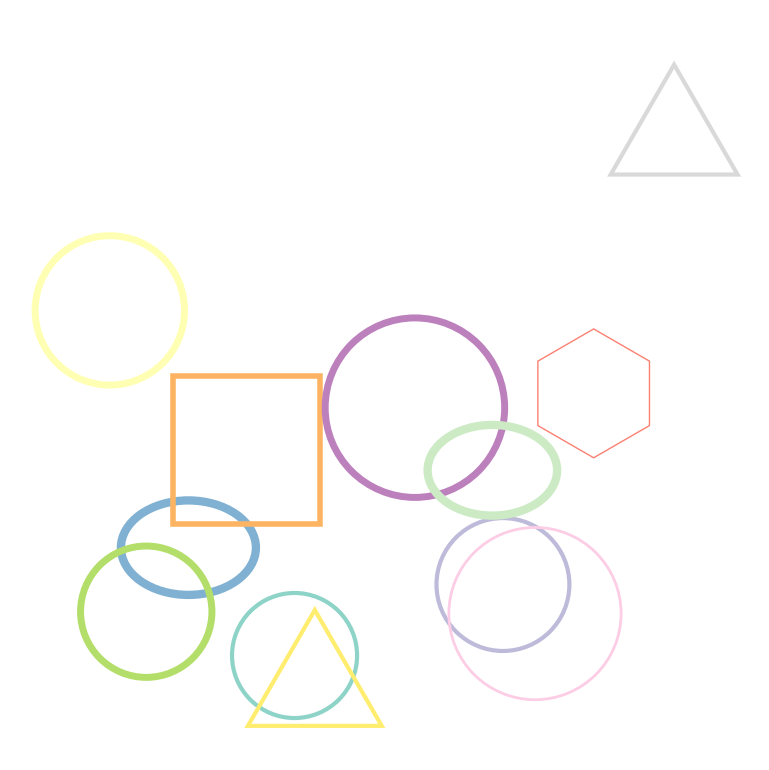[{"shape": "circle", "thickness": 1.5, "radius": 0.41, "center": [0.383, 0.149]}, {"shape": "circle", "thickness": 2.5, "radius": 0.49, "center": [0.143, 0.597]}, {"shape": "circle", "thickness": 1.5, "radius": 0.43, "center": [0.653, 0.241]}, {"shape": "hexagon", "thickness": 0.5, "radius": 0.42, "center": [0.771, 0.489]}, {"shape": "oval", "thickness": 3, "radius": 0.44, "center": [0.245, 0.289]}, {"shape": "square", "thickness": 2, "radius": 0.48, "center": [0.32, 0.415]}, {"shape": "circle", "thickness": 2.5, "radius": 0.43, "center": [0.19, 0.206]}, {"shape": "circle", "thickness": 1, "radius": 0.56, "center": [0.695, 0.203]}, {"shape": "triangle", "thickness": 1.5, "radius": 0.48, "center": [0.875, 0.821]}, {"shape": "circle", "thickness": 2.5, "radius": 0.58, "center": [0.539, 0.471]}, {"shape": "oval", "thickness": 3, "radius": 0.42, "center": [0.639, 0.389]}, {"shape": "triangle", "thickness": 1.5, "radius": 0.5, "center": [0.409, 0.107]}]